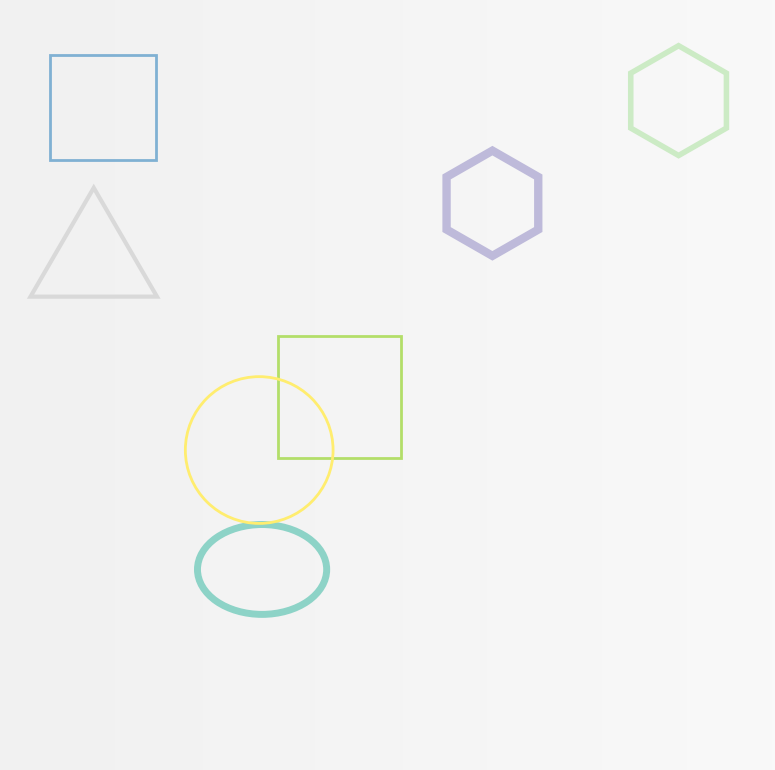[{"shape": "oval", "thickness": 2.5, "radius": 0.42, "center": [0.338, 0.26]}, {"shape": "hexagon", "thickness": 3, "radius": 0.34, "center": [0.635, 0.736]}, {"shape": "square", "thickness": 1, "radius": 0.34, "center": [0.133, 0.86]}, {"shape": "square", "thickness": 1, "radius": 0.4, "center": [0.438, 0.484]}, {"shape": "triangle", "thickness": 1.5, "radius": 0.47, "center": [0.121, 0.662]}, {"shape": "hexagon", "thickness": 2, "radius": 0.36, "center": [0.876, 0.869]}, {"shape": "circle", "thickness": 1, "radius": 0.48, "center": [0.334, 0.416]}]